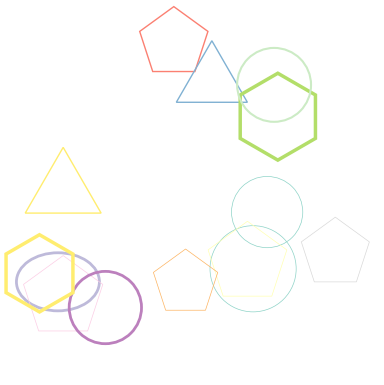[{"shape": "circle", "thickness": 0.5, "radius": 0.56, "center": [0.657, 0.302]}, {"shape": "circle", "thickness": 0.5, "radius": 0.46, "center": [0.694, 0.449]}, {"shape": "pentagon", "thickness": 0.5, "radius": 0.54, "center": [0.643, 0.318]}, {"shape": "oval", "thickness": 2, "radius": 0.54, "center": [0.15, 0.268]}, {"shape": "pentagon", "thickness": 1, "radius": 0.47, "center": [0.451, 0.89]}, {"shape": "triangle", "thickness": 1, "radius": 0.53, "center": [0.55, 0.788]}, {"shape": "pentagon", "thickness": 0.5, "radius": 0.44, "center": [0.482, 0.265]}, {"shape": "hexagon", "thickness": 2.5, "radius": 0.56, "center": [0.722, 0.697]}, {"shape": "pentagon", "thickness": 0.5, "radius": 0.54, "center": [0.164, 0.228]}, {"shape": "pentagon", "thickness": 0.5, "radius": 0.46, "center": [0.871, 0.343]}, {"shape": "circle", "thickness": 2, "radius": 0.47, "center": [0.274, 0.201]}, {"shape": "circle", "thickness": 1.5, "radius": 0.48, "center": [0.712, 0.78]}, {"shape": "hexagon", "thickness": 2.5, "radius": 0.5, "center": [0.103, 0.29]}, {"shape": "triangle", "thickness": 1, "radius": 0.57, "center": [0.164, 0.503]}]